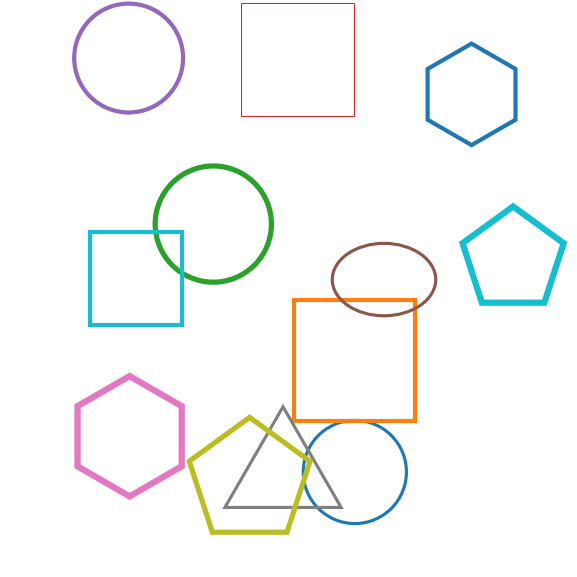[{"shape": "circle", "thickness": 1.5, "radius": 0.45, "center": [0.614, 0.182]}, {"shape": "hexagon", "thickness": 2, "radius": 0.44, "center": [0.817, 0.836]}, {"shape": "square", "thickness": 2, "radius": 0.52, "center": [0.614, 0.375]}, {"shape": "circle", "thickness": 2.5, "radius": 0.5, "center": [0.369, 0.611]}, {"shape": "square", "thickness": 0.5, "radius": 0.49, "center": [0.515, 0.896]}, {"shape": "circle", "thickness": 2, "radius": 0.47, "center": [0.223, 0.899]}, {"shape": "oval", "thickness": 1.5, "radius": 0.45, "center": [0.665, 0.515]}, {"shape": "hexagon", "thickness": 3, "radius": 0.52, "center": [0.224, 0.244]}, {"shape": "triangle", "thickness": 1.5, "radius": 0.58, "center": [0.49, 0.179]}, {"shape": "pentagon", "thickness": 2.5, "radius": 0.55, "center": [0.432, 0.166]}, {"shape": "pentagon", "thickness": 3, "radius": 0.46, "center": [0.888, 0.55]}, {"shape": "square", "thickness": 2, "radius": 0.4, "center": [0.236, 0.517]}]